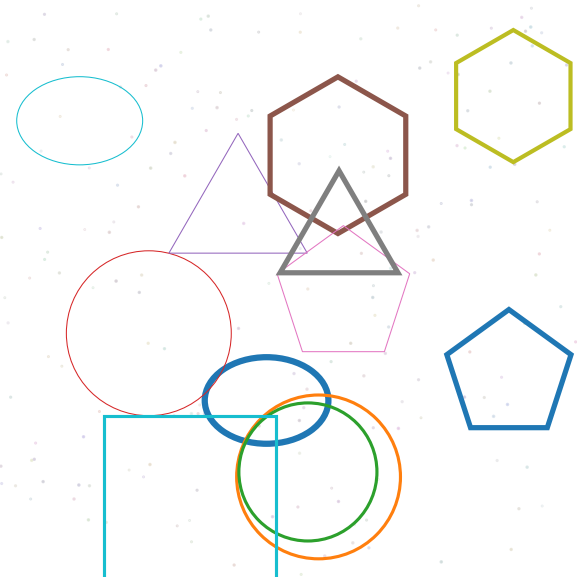[{"shape": "oval", "thickness": 3, "radius": 0.54, "center": [0.462, 0.306]}, {"shape": "pentagon", "thickness": 2.5, "radius": 0.57, "center": [0.881, 0.35]}, {"shape": "circle", "thickness": 1.5, "radius": 0.71, "center": [0.552, 0.173]}, {"shape": "circle", "thickness": 1.5, "radius": 0.6, "center": [0.533, 0.182]}, {"shape": "circle", "thickness": 0.5, "radius": 0.71, "center": [0.258, 0.422]}, {"shape": "triangle", "thickness": 0.5, "radius": 0.69, "center": [0.412, 0.63]}, {"shape": "hexagon", "thickness": 2.5, "radius": 0.68, "center": [0.585, 0.73]}, {"shape": "pentagon", "thickness": 0.5, "radius": 0.6, "center": [0.595, 0.488]}, {"shape": "triangle", "thickness": 2.5, "radius": 0.59, "center": [0.587, 0.586]}, {"shape": "hexagon", "thickness": 2, "radius": 0.57, "center": [0.889, 0.833]}, {"shape": "oval", "thickness": 0.5, "radius": 0.55, "center": [0.138, 0.79]}, {"shape": "square", "thickness": 1.5, "radius": 0.75, "center": [0.329, 0.13]}]